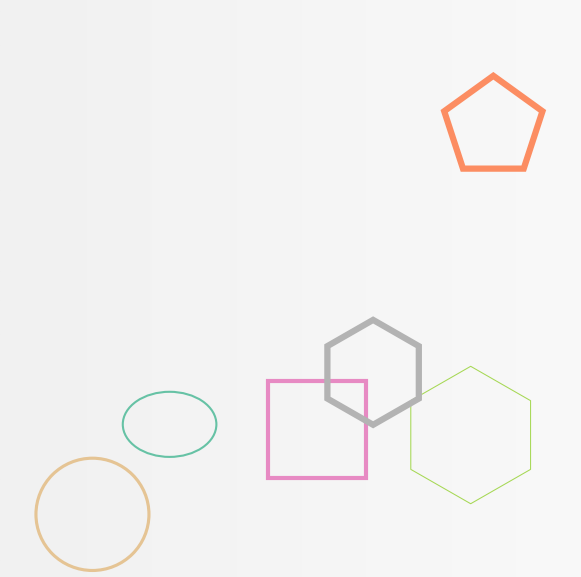[{"shape": "oval", "thickness": 1, "radius": 0.4, "center": [0.292, 0.264]}, {"shape": "pentagon", "thickness": 3, "radius": 0.44, "center": [0.849, 0.779]}, {"shape": "square", "thickness": 2, "radius": 0.42, "center": [0.546, 0.256]}, {"shape": "hexagon", "thickness": 0.5, "radius": 0.59, "center": [0.81, 0.246]}, {"shape": "circle", "thickness": 1.5, "radius": 0.49, "center": [0.159, 0.109]}, {"shape": "hexagon", "thickness": 3, "radius": 0.45, "center": [0.642, 0.354]}]